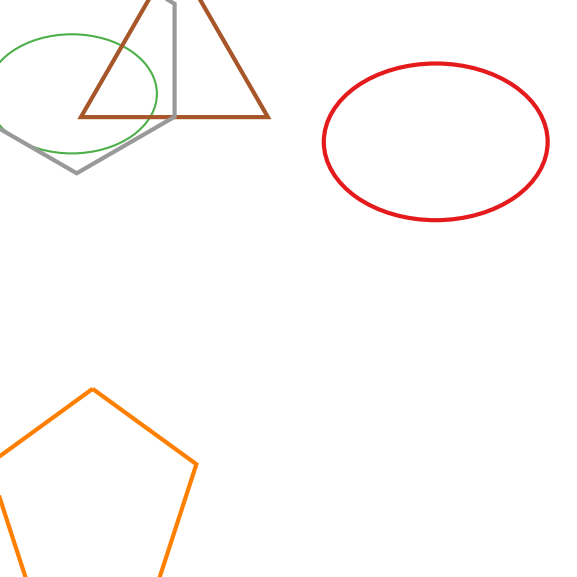[{"shape": "oval", "thickness": 2, "radius": 0.97, "center": [0.755, 0.754]}, {"shape": "oval", "thickness": 1, "radius": 0.74, "center": [0.124, 0.837]}, {"shape": "pentagon", "thickness": 2, "radius": 0.94, "center": [0.16, 0.137]}, {"shape": "triangle", "thickness": 2, "radius": 0.93, "center": [0.302, 0.89]}, {"shape": "hexagon", "thickness": 2, "radius": 0.98, "center": [0.133, 0.895]}]